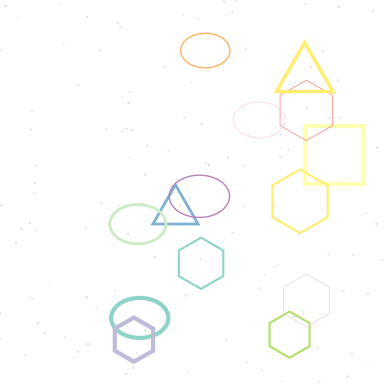[{"shape": "oval", "thickness": 3, "radius": 0.37, "center": [0.363, 0.174]}, {"shape": "hexagon", "thickness": 1.5, "radius": 0.33, "center": [0.522, 0.316]}, {"shape": "square", "thickness": 3, "radius": 0.38, "center": [0.867, 0.598]}, {"shape": "hexagon", "thickness": 3, "radius": 0.29, "center": [0.348, 0.118]}, {"shape": "hexagon", "thickness": 0.5, "radius": 0.39, "center": [0.796, 0.713]}, {"shape": "triangle", "thickness": 2, "radius": 0.34, "center": [0.456, 0.452]}, {"shape": "oval", "thickness": 1, "radius": 0.32, "center": [0.533, 0.869]}, {"shape": "hexagon", "thickness": 1.5, "radius": 0.3, "center": [0.752, 0.131]}, {"shape": "oval", "thickness": 0.5, "radius": 0.34, "center": [0.673, 0.688]}, {"shape": "hexagon", "thickness": 0.5, "radius": 0.34, "center": [0.796, 0.22]}, {"shape": "oval", "thickness": 1, "radius": 0.39, "center": [0.518, 0.49]}, {"shape": "oval", "thickness": 2, "radius": 0.37, "center": [0.358, 0.418]}, {"shape": "triangle", "thickness": 2.5, "radius": 0.42, "center": [0.791, 0.805]}, {"shape": "hexagon", "thickness": 1.5, "radius": 0.41, "center": [0.779, 0.477]}]